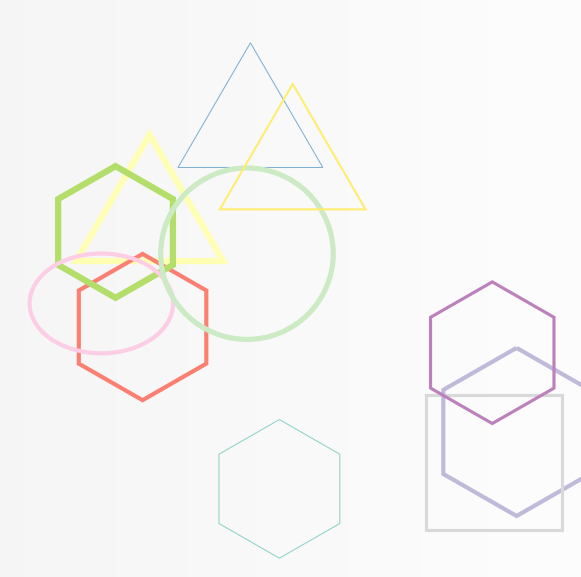[{"shape": "hexagon", "thickness": 0.5, "radius": 0.6, "center": [0.481, 0.153]}, {"shape": "triangle", "thickness": 3, "radius": 0.73, "center": [0.257, 0.62]}, {"shape": "hexagon", "thickness": 2, "radius": 0.73, "center": [0.889, 0.251]}, {"shape": "hexagon", "thickness": 2, "radius": 0.63, "center": [0.245, 0.433]}, {"shape": "triangle", "thickness": 0.5, "radius": 0.72, "center": [0.431, 0.781]}, {"shape": "hexagon", "thickness": 3, "radius": 0.57, "center": [0.199, 0.597]}, {"shape": "oval", "thickness": 2, "radius": 0.62, "center": [0.174, 0.474]}, {"shape": "square", "thickness": 1.5, "radius": 0.58, "center": [0.85, 0.199]}, {"shape": "hexagon", "thickness": 1.5, "radius": 0.61, "center": [0.847, 0.388]}, {"shape": "circle", "thickness": 2.5, "radius": 0.74, "center": [0.425, 0.56]}, {"shape": "triangle", "thickness": 1, "radius": 0.72, "center": [0.504, 0.709]}]